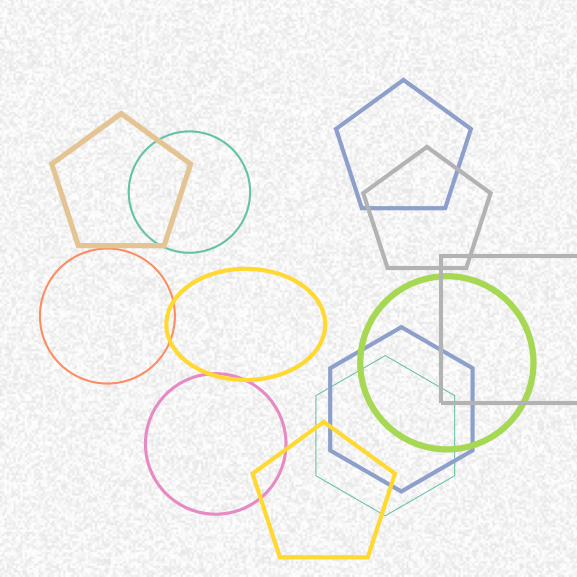[{"shape": "hexagon", "thickness": 0.5, "radius": 0.69, "center": [0.667, 0.245]}, {"shape": "circle", "thickness": 1, "radius": 0.53, "center": [0.328, 0.667]}, {"shape": "circle", "thickness": 1, "radius": 0.58, "center": [0.186, 0.452]}, {"shape": "pentagon", "thickness": 2, "radius": 0.61, "center": [0.699, 0.738]}, {"shape": "hexagon", "thickness": 2, "radius": 0.71, "center": [0.695, 0.29]}, {"shape": "circle", "thickness": 1.5, "radius": 0.61, "center": [0.374, 0.23]}, {"shape": "circle", "thickness": 3, "radius": 0.75, "center": [0.774, 0.371]}, {"shape": "pentagon", "thickness": 2, "radius": 0.65, "center": [0.561, 0.139]}, {"shape": "oval", "thickness": 2, "radius": 0.69, "center": [0.426, 0.437]}, {"shape": "pentagon", "thickness": 2.5, "radius": 0.63, "center": [0.21, 0.676]}, {"shape": "pentagon", "thickness": 2, "radius": 0.58, "center": [0.739, 0.629]}, {"shape": "square", "thickness": 2, "radius": 0.64, "center": [0.891, 0.428]}]